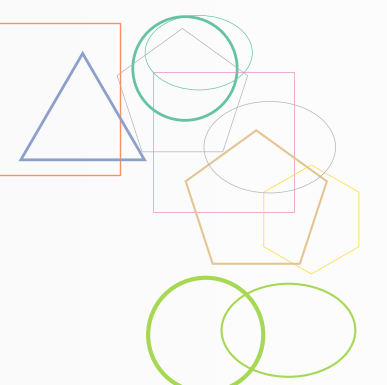[{"shape": "circle", "thickness": 2, "radius": 0.67, "center": [0.477, 0.822]}, {"shape": "oval", "thickness": 0.5, "radius": 0.69, "center": [0.513, 0.863]}, {"shape": "square", "thickness": 1, "radius": 0.99, "center": [0.112, 0.743]}, {"shape": "triangle", "thickness": 2, "radius": 0.92, "center": [0.213, 0.677]}, {"shape": "square", "thickness": 0.5, "radius": 0.91, "center": [0.577, 0.631]}, {"shape": "oval", "thickness": 1.5, "radius": 0.86, "center": [0.744, 0.142]}, {"shape": "circle", "thickness": 3, "radius": 0.74, "center": [0.531, 0.13]}, {"shape": "hexagon", "thickness": 0.5, "radius": 0.71, "center": [0.804, 0.43]}, {"shape": "pentagon", "thickness": 1.5, "radius": 0.96, "center": [0.661, 0.47]}, {"shape": "oval", "thickness": 0.5, "radius": 0.85, "center": [0.696, 0.618]}, {"shape": "pentagon", "thickness": 0.5, "radius": 0.89, "center": [0.471, 0.749]}]